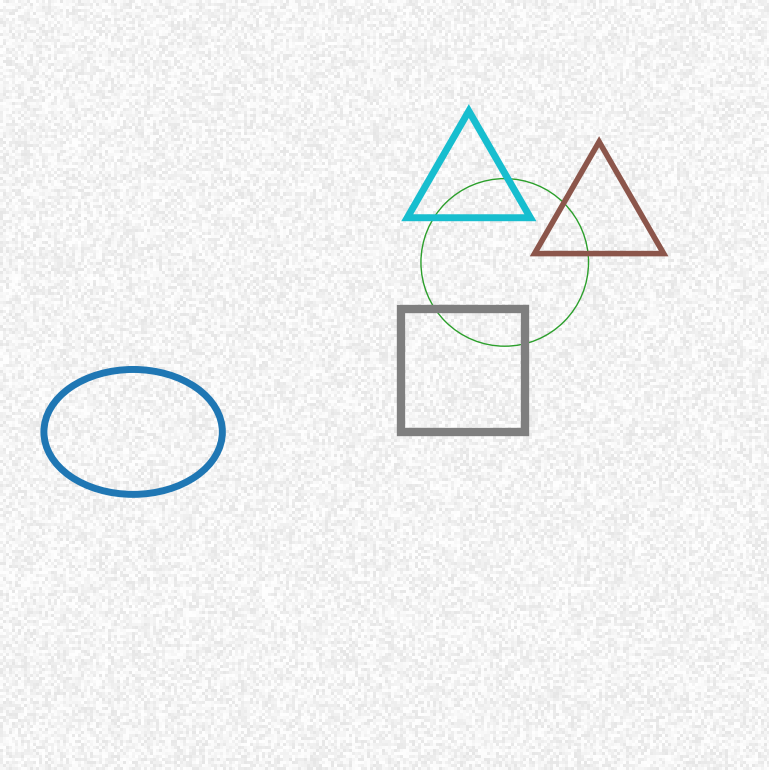[{"shape": "oval", "thickness": 2.5, "radius": 0.58, "center": [0.173, 0.439]}, {"shape": "circle", "thickness": 0.5, "radius": 0.54, "center": [0.655, 0.659]}, {"shape": "triangle", "thickness": 2, "radius": 0.48, "center": [0.778, 0.719]}, {"shape": "square", "thickness": 3, "radius": 0.4, "center": [0.601, 0.519]}, {"shape": "triangle", "thickness": 2.5, "radius": 0.46, "center": [0.609, 0.763]}]